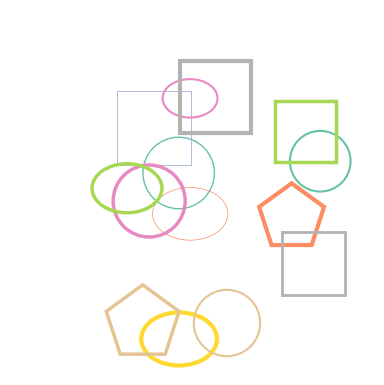[{"shape": "circle", "thickness": 1, "radius": 0.46, "center": [0.464, 0.551]}, {"shape": "circle", "thickness": 1.5, "radius": 0.39, "center": [0.832, 0.581]}, {"shape": "oval", "thickness": 0.5, "radius": 0.49, "center": [0.494, 0.445]}, {"shape": "pentagon", "thickness": 3, "radius": 0.44, "center": [0.757, 0.435]}, {"shape": "square", "thickness": 0.5, "radius": 0.48, "center": [0.4, 0.668]}, {"shape": "circle", "thickness": 2.5, "radius": 0.47, "center": [0.387, 0.478]}, {"shape": "oval", "thickness": 1.5, "radius": 0.36, "center": [0.494, 0.745]}, {"shape": "square", "thickness": 2.5, "radius": 0.4, "center": [0.794, 0.658]}, {"shape": "oval", "thickness": 2.5, "radius": 0.45, "center": [0.33, 0.511]}, {"shape": "oval", "thickness": 3, "radius": 0.49, "center": [0.465, 0.119]}, {"shape": "circle", "thickness": 1.5, "radius": 0.43, "center": [0.59, 0.161]}, {"shape": "pentagon", "thickness": 2.5, "radius": 0.5, "center": [0.371, 0.161]}, {"shape": "square", "thickness": 3, "radius": 0.46, "center": [0.56, 0.749]}, {"shape": "square", "thickness": 2, "radius": 0.41, "center": [0.813, 0.315]}]